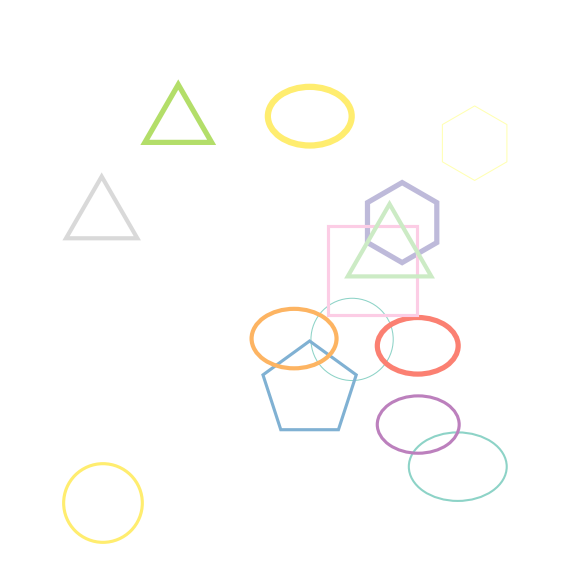[{"shape": "circle", "thickness": 0.5, "radius": 0.36, "center": [0.61, 0.411]}, {"shape": "oval", "thickness": 1, "radius": 0.42, "center": [0.793, 0.191]}, {"shape": "hexagon", "thickness": 0.5, "radius": 0.32, "center": [0.822, 0.751]}, {"shape": "hexagon", "thickness": 2.5, "radius": 0.35, "center": [0.696, 0.614]}, {"shape": "oval", "thickness": 2.5, "radius": 0.35, "center": [0.723, 0.4]}, {"shape": "pentagon", "thickness": 1.5, "radius": 0.42, "center": [0.536, 0.324]}, {"shape": "oval", "thickness": 2, "radius": 0.37, "center": [0.509, 0.413]}, {"shape": "triangle", "thickness": 2.5, "radius": 0.33, "center": [0.309, 0.786]}, {"shape": "square", "thickness": 1.5, "radius": 0.39, "center": [0.646, 0.531]}, {"shape": "triangle", "thickness": 2, "radius": 0.36, "center": [0.176, 0.622]}, {"shape": "oval", "thickness": 1.5, "radius": 0.35, "center": [0.724, 0.264]}, {"shape": "triangle", "thickness": 2, "radius": 0.42, "center": [0.675, 0.562]}, {"shape": "oval", "thickness": 3, "radius": 0.36, "center": [0.536, 0.798]}, {"shape": "circle", "thickness": 1.5, "radius": 0.34, "center": [0.178, 0.128]}]